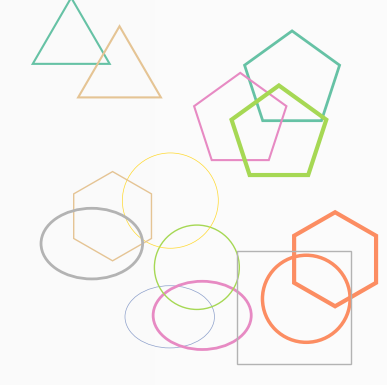[{"shape": "pentagon", "thickness": 2, "radius": 0.64, "center": [0.754, 0.791]}, {"shape": "triangle", "thickness": 1.5, "radius": 0.57, "center": [0.184, 0.891]}, {"shape": "circle", "thickness": 2.5, "radius": 0.57, "center": [0.79, 0.224]}, {"shape": "hexagon", "thickness": 3, "radius": 0.61, "center": [0.865, 0.327]}, {"shape": "oval", "thickness": 0.5, "radius": 0.58, "center": [0.438, 0.177]}, {"shape": "oval", "thickness": 2, "radius": 0.63, "center": [0.522, 0.181]}, {"shape": "pentagon", "thickness": 1.5, "radius": 0.63, "center": [0.62, 0.685]}, {"shape": "circle", "thickness": 1, "radius": 0.55, "center": [0.508, 0.306]}, {"shape": "pentagon", "thickness": 3, "radius": 0.64, "center": [0.72, 0.649]}, {"shape": "circle", "thickness": 0.5, "radius": 0.62, "center": [0.44, 0.479]}, {"shape": "hexagon", "thickness": 1, "radius": 0.58, "center": [0.291, 0.438]}, {"shape": "triangle", "thickness": 1.5, "radius": 0.62, "center": [0.308, 0.809]}, {"shape": "oval", "thickness": 2, "radius": 0.66, "center": [0.237, 0.367]}, {"shape": "square", "thickness": 1, "radius": 0.74, "center": [0.758, 0.201]}]